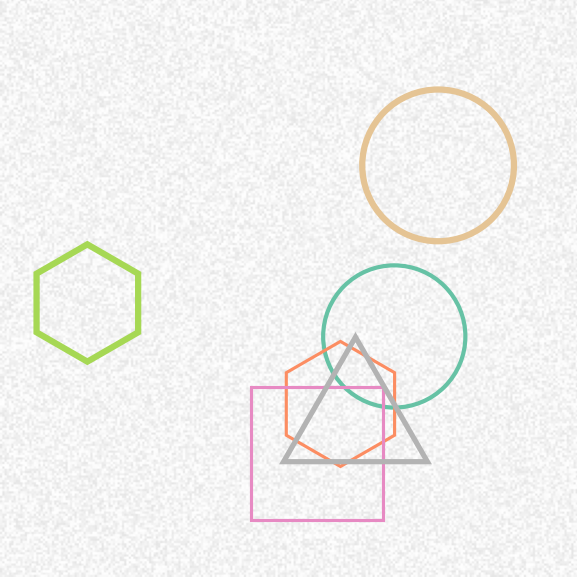[{"shape": "circle", "thickness": 2, "radius": 0.62, "center": [0.683, 0.417]}, {"shape": "hexagon", "thickness": 1.5, "radius": 0.54, "center": [0.59, 0.3]}, {"shape": "square", "thickness": 1.5, "radius": 0.57, "center": [0.549, 0.214]}, {"shape": "hexagon", "thickness": 3, "radius": 0.51, "center": [0.151, 0.474]}, {"shape": "circle", "thickness": 3, "radius": 0.66, "center": [0.759, 0.713]}, {"shape": "triangle", "thickness": 2.5, "radius": 0.72, "center": [0.616, 0.272]}]